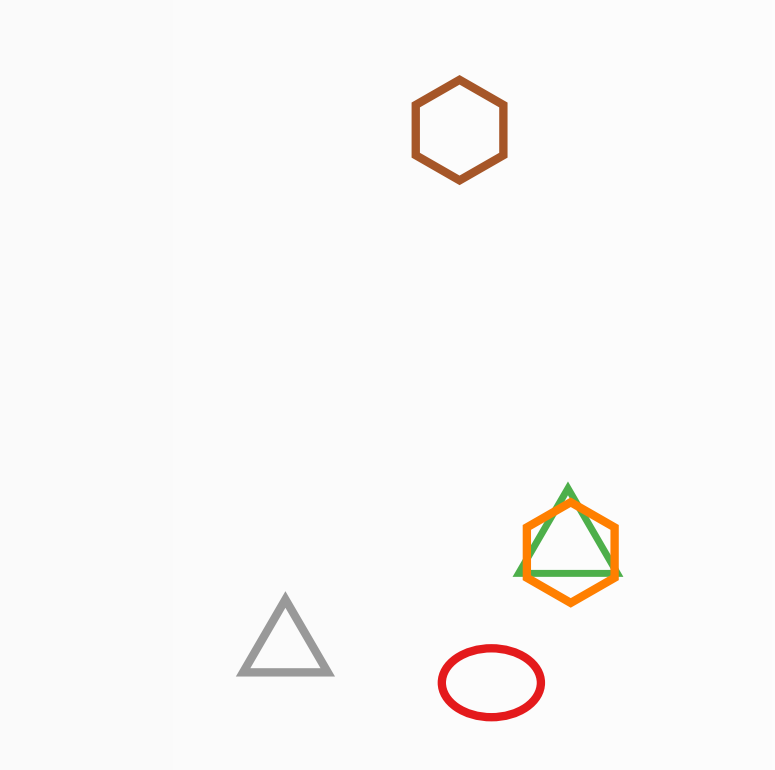[{"shape": "oval", "thickness": 3, "radius": 0.32, "center": [0.634, 0.113]}, {"shape": "triangle", "thickness": 2.5, "radius": 0.37, "center": [0.733, 0.292]}, {"shape": "hexagon", "thickness": 3, "radius": 0.33, "center": [0.736, 0.282]}, {"shape": "hexagon", "thickness": 3, "radius": 0.33, "center": [0.593, 0.831]}, {"shape": "triangle", "thickness": 3, "radius": 0.32, "center": [0.368, 0.158]}]